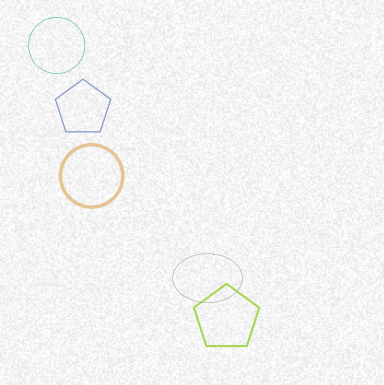[{"shape": "circle", "thickness": 0.5, "radius": 0.37, "center": [0.147, 0.882]}, {"shape": "pentagon", "thickness": 1, "radius": 0.38, "center": [0.216, 0.719]}, {"shape": "pentagon", "thickness": 1.5, "radius": 0.45, "center": [0.589, 0.173]}, {"shape": "circle", "thickness": 2.5, "radius": 0.41, "center": [0.238, 0.543]}, {"shape": "oval", "thickness": 0.5, "radius": 0.45, "center": [0.539, 0.278]}]